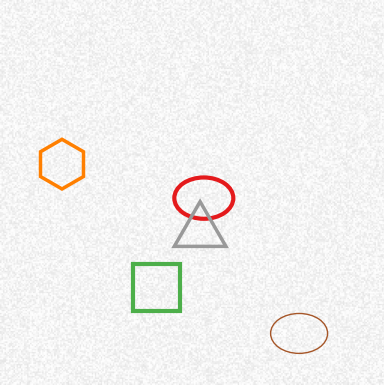[{"shape": "oval", "thickness": 3, "radius": 0.38, "center": [0.529, 0.485]}, {"shape": "square", "thickness": 3, "radius": 0.3, "center": [0.407, 0.252]}, {"shape": "hexagon", "thickness": 2.5, "radius": 0.32, "center": [0.161, 0.574]}, {"shape": "oval", "thickness": 1, "radius": 0.37, "center": [0.777, 0.134]}, {"shape": "triangle", "thickness": 2.5, "radius": 0.39, "center": [0.52, 0.399]}]